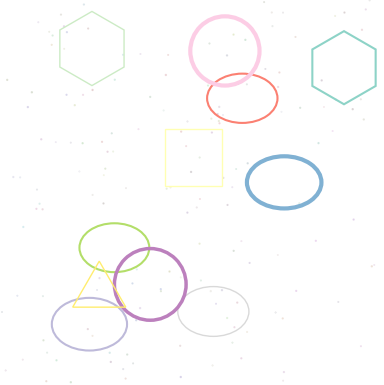[{"shape": "hexagon", "thickness": 1.5, "radius": 0.47, "center": [0.893, 0.824]}, {"shape": "square", "thickness": 1, "radius": 0.37, "center": [0.502, 0.59]}, {"shape": "oval", "thickness": 1.5, "radius": 0.49, "center": [0.232, 0.158]}, {"shape": "oval", "thickness": 1.5, "radius": 0.46, "center": [0.629, 0.745]}, {"shape": "oval", "thickness": 3, "radius": 0.48, "center": [0.738, 0.526]}, {"shape": "oval", "thickness": 1.5, "radius": 0.45, "center": [0.297, 0.357]}, {"shape": "circle", "thickness": 3, "radius": 0.45, "center": [0.584, 0.868]}, {"shape": "oval", "thickness": 1, "radius": 0.46, "center": [0.554, 0.191]}, {"shape": "circle", "thickness": 2.5, "radius": 0.47, "center": [0.39, 0.261]}, {"shape": "hexagon", "thickness": 1, "radius": 0.48, "center": [0.239, 0.874]}, {"shape": "triangle", "thickness": 1, "radius": 0.4, "center": [0.258, 0.242]}]